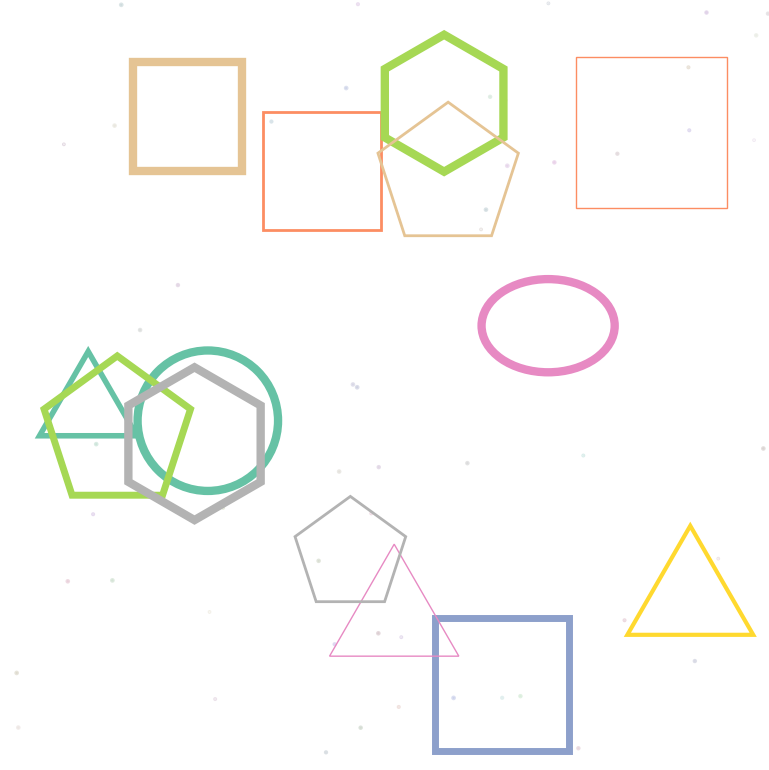[{"shape": "triangle", "thickness": 2, "radius": 0.36, "center": [0.115, 0.471]}, {"shape": "circle", "thickness": 3, "radius": 0.46, "center": [0.27, 0.454]}, {"shape": "square", "thickness": 0.5, "radius": 0.49, "center": [0.846, 0.828]}, {"shape": "square", "thickness": 1, "radius": 0.38, "center": [0.418, 0.778]}, {"shape": "square", "thickness": 2.5, "radius": 0.43, "center": [0.652, 0.111]}, {"shape": "oval", "thickness": 3, "radius": 0.43, "center": [0.712, 0.577]}, {"shape": "triangle", "thickness": 0.5, "radius": 0.48, "center": [0.512, 0.196]}, {"shape": "pentagon", "thickness": 2.5, "radius": 0.5, "center": [0.152, 0.438]}, {"shape": "hexagon", "thickness": 3, "radius": 0.44, "center": [0.577, 0.866]}, {"shape": "triangle", "thickness": 1.5, "radius": 0.47, "center": [0.896, 0.223]}, {"shape": "pentagon", "thickness": 1, "radius": 0.48, "center": [0.582, 0.771]}, {"shape": "square", "thickness": 3, "radius": 0.35, "center": [0.244, 0.849]}, {"shape": "hexagon", "thickness": 3, "radius": 0.5, "center": [0.253, 0.424]}, {"shape": "pentagon", "thickness": 1, "radius": 0.38, "center": [0.455, 0.28]}]